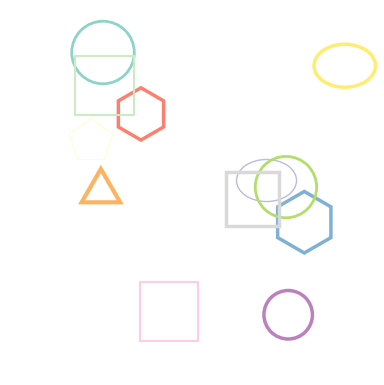[{"shape": "circle", "thickness": 2, "radius": 0.41, "center": [0.268, 0.864]}, {"shape": "pentagon", "thickness": 0.5, "radius": 0.3, "center": [0.236, 0.633]}, {"shape": "oval", "thickness": 1, "radius": 0.39, "center": [0.692, 0.531]}, {"shape": "hexagon", "thickness": 2.5, "radius": 0.34, "center": [0.366, 0.704]}, {"shape": "hexagon", "thickness": 2.5, "radius": 0.4, "center": [0.79, 0.423]}, {"shape": "triangle", "thickness": 3, "radius": 0.29, "center": [0.262, 0.503]}, {"shape": "circle", "thickness": 2, "radius": 0.4, "center": [0.743, 0.514]}, {"shape": "square", "thickness": 1.5, "radius": 0.38, "center": [0.439, 0.191]}, {"shape": "square", "thickness": 2.5, "radius": 0.35, "center": [0.657, 0.483]}, {"shape": "circle", "thickness": 2.5, "radius": 0.31, "center": [0.749, 0.182]}, {"shape": "square", "thickness": 1.5, "radius": 0.38, "center": [0.27, 0.778]}, {"shape": "oval", "thickness": 2.5, "radius": 0.4, "center": [0.895, 0.829]}]